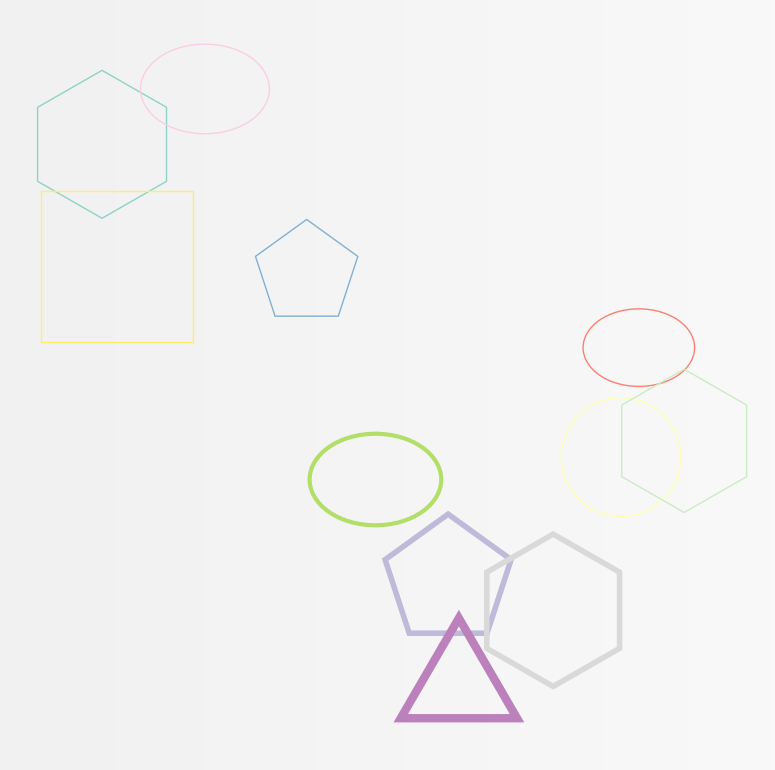[{"shape": "hexagon", "thickness": 0.5, "radius": 0.48, "center": [0.132, 0.813]}, {"shape": "circle", "thickness": 0.5, "radius": 0.39, "center": [0.801, 0.406]}, {"shape": "pentagon", "thickness": 2, "radius": 0.43, "center": [0.578, 0.247]}, {"shape": "oval", "thickness": 0.5, "radius": 0.36, "center": [0.824, 0.549]}, {"shape": "pentagon", "thickness": 0.5, "radius": 0.35, "center": [0.396, 0.646]}, {"shape": "oval", "thickness": 1.5, "radius": 0.42, "center": [0.484, 0.377]}, {"shape": "oval", "thickness": 0.5, "radius": 0.42, "center": [0.264, 0.884]}, {"shape": "hexagon", "thickness": 2, "radius": 0.49, "center": [0.714, 0.207]}, {"shape": "triangle", "thickness": 3, "radius": 0.43, "center": [0.592, 0.111]}, {"shape": "hexagon", "thickness": 0.5, "radius": 0.47, "center": [0.883, 0.427]}, {"shape": "square", "thickness": 0.5, "radius": 0.49, "center": [0.151, 0.654]}]